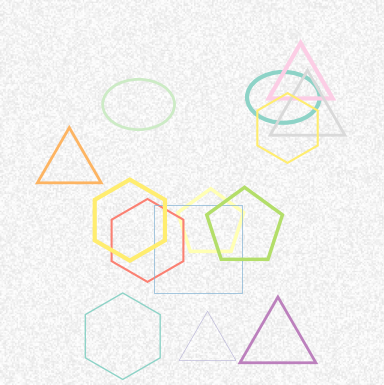[{"shape": "hexagon", "thickness": 1, "radius": 0.56, "center": [0.319, 0.127]}, {"shape": "oval", "thickness": 3, "radius": 0.47, "center": [0.736, 0.747]}, {"shape": "pentagon", "thickness": 2.5, "radius": 0.45, "center": [0.547, 0.42]}, {"shape": "triangle", "thickness": 0.5, "radius": 0.43, "center": [0.539, 0.106]}, {"shape": "hexagon", "thickness": 1.5, "radius": 0.54, "center": [0.383, 0.376]}, {"shape": "square", "thickness": 0.5, "radius": 0.57, "center": [0.514, 0.353]}, {"shape": "triangle", "thickness": 2, "radius": 0.48, "center": [0.18, 0.573]}, {"shape": "pentagon", "thickness": 2.5, "radius": 0.52, "center": [0.635, 0.41]}, {"shape": "triangle", "thickness": 3, "radius": 0.48, "center": [0.781, 0.792]}, {"shape": "triangle", "thickness": 2, "radius": 0.56, "center": [0.799, 0.705]}, {"shape": "triangle", "thickness": 2, "radius": 0.57, "center": [0.722, 0.115]}, {"shape": "oval", "thickness": 2, "radius": 0.47, "center": [0.36, 0.729]}, {"shape": "hexagon", "thickness": 3, "radius": 0.53, "center": [0.337, 0.428]}, {"shape": "hexagon", "thickness": 1.5, "radius": 0.45, "center": [0.747, 0.668]}]